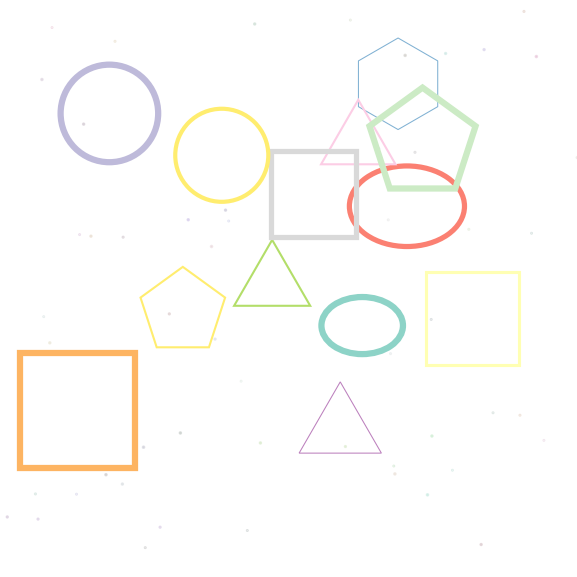[{"shape": "oval", "thickness": 3, "radius": 0.35, "center": [0.627, 0.435]}, {"shape": "square", "thickness": 1.5, "radius": 0.41, "center": [0.818, 0.448]}, {"shape": "circle", "thickness": 3, "radius": 0.42, "center": [0.189, 0.803]}, {"shape": "oval", "thickness": 2.5, "radius": 0.5, "center": [0.705, 0.642]}, {"shape": "hexagon", "thickness": 0.5, "radius": 0.4, "center": [0.689, 0.854]}, {"shape": "square", "thickness": 3, "radius": 0.5, "center": [0.134, 0.288]}, {"shape": "triangle", "thickness": 1, "radius": 0.38, "center": [0.471, 0.508]}, {"shape": "triangle", "thickness": 1, "radius": 0.37, "center": [0.62, 0.752]}, {"shape": "square", "thickness": 2.5, "radius": 0.37, "center": [0.543, 0.663]}, {"shape": "triangle", "thickness": 0.5, "radius": 0.41, "center": [0.589, 0.256]}, {"shape": "pentagon", "thickness": 3, "radius": 0.48, "center": [0.732, 0.751]}, {"shape": "pentagon", "thickness": 1, "radius": 0.38, "center": [0.317, 0.46]}, {"shape": "circle", "thickness": 2, "radius": 0.4, "center": [0.384, 0.73]}]